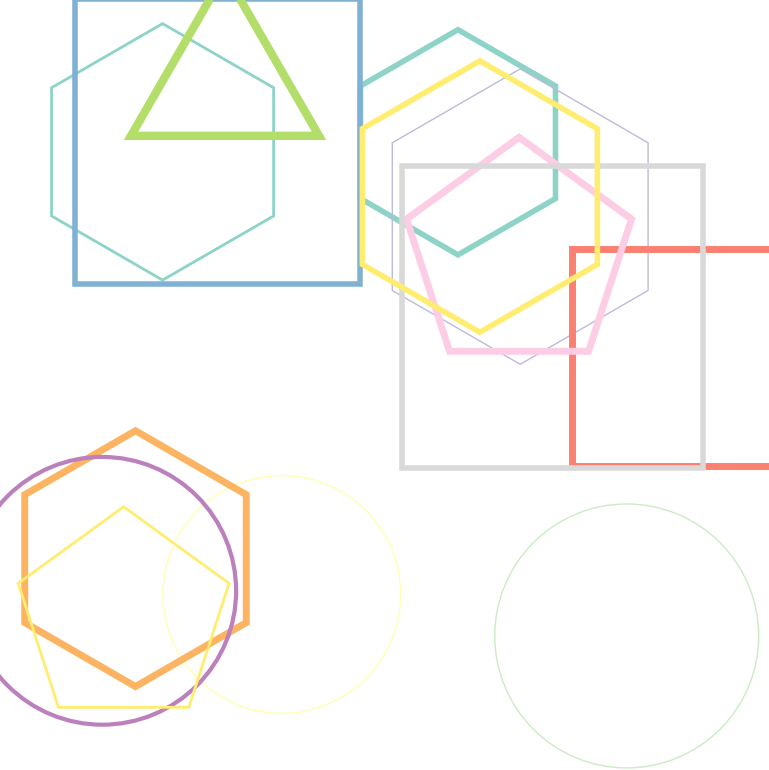[{"shape": "hexagon", "thickness": 2, "radius": 0.73, "center": [0.595, 0.815]}, {"shape": "hexagon", "thickness": 1, "radius": 0.83, "center": [0.211, 0.803]}, {"shape": "circle", "thickness": 0.5, "radius": 0.77, "center": [0.366, 0.228]}, {"shape": "hexagon", "thickness": 0.5, "radius": 0.96, "center": [0.676, 0.719]}, {"shape": "square", "thickness": 2.5, "radius": 0.71, "center": [0.884, 0.536]}, {"shape": "square", "thickness": 2, "radius": 0.93, "center": [0.282, 0.816]}, {"shape": "hexagon", "thickness": 2.5, "radius": 0.83, "center": [0.176, 0.274]}, {"shape": "triangle", "thickness": 3, "radius": 0.7, "center": [0.292, 0.894]}, {"shape": "pentagon", "thickness": 2.5, "radius": 0.77, "center": [0.674, 0.668]}, {"shape": "square", "thickness": 2, "radius": 0.98, "center": [0.718, 0.588]}, {"shape": "circle", "thickness": 1.5, "radius": 0.87, "center": [0.133, 0.233]}, {"shape": "circle", "thickness": 0.5, "radius": 0.86, "center": [0.814, 0.174]}, {"shape": "hexagon", "thickness": 2, "radius": 0.88, "center": [0.623, 0.745]}, {"shape": "pentagon", "thickness": 1, "radius": 0.72, "center": [0.161, 0.198]}]